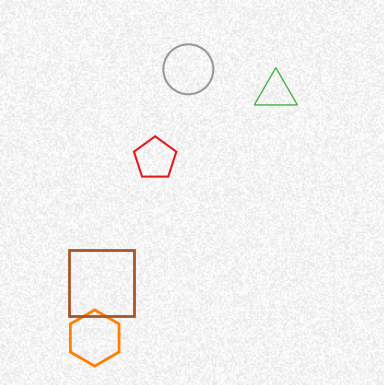[{"shape": "pentagon", "thickness": 1.5, "radius": 0.29, "center": [0.403, 0.588]}, {"shape": "triangle", "thickness": 1, "radius": 0.32, "center": [0.716, 0.76]}, {"shape": "hexagon", "thickness": 2, "radius": 0.36, "center": [0.246, 0.122]}, {"shape": "square", "thickness": 2, "radius": 0.42, "center": [0.263, 0.265]}, {"shape": "circle", "thickness": 1.5, "radius": 0.32, "center": [0.489, 0.82]}]